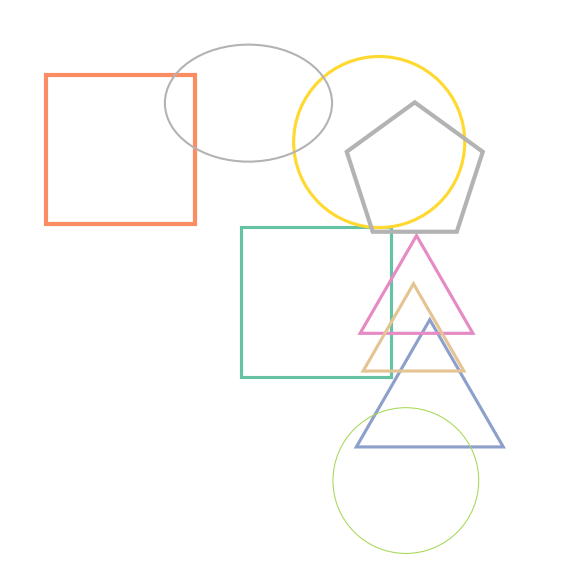[{"shape": "square", "thickness": 1.5, "radius": 0.65, "center": [0.547, 0.477]}, {"shape": "square", "thickness": 2, "radius": 0.64, "center": [0.208, 0.741]}, {"shape": "triangle", "thickness": 1.5, "radius": 0.73, "center": [0.744, 0.299]}, {"shape": "triangle", "thickness": 1.5, "radius": 0.56, "center": [0.721, 0.478]}, {"shape": "circle", "thickness": 0.5, "radius": 0.63, "center": [0.703, 0.167]}, {"shape": "circle", "thickness": 1.5, "radius": 0.74, "center": [0.657, 0.753]}, {"shape": "triangle", "thickness": 1.5, "radius": 0.5, "center": [0.716, 0.407]}, {"shape": "pentagon", "thickness": 2, "radius": 0.62, "center": [0.718, 0.698]}, {"shape": "oval", "thickness": 1, "radius": 0.72, "center": [0.43, 0.821]}]